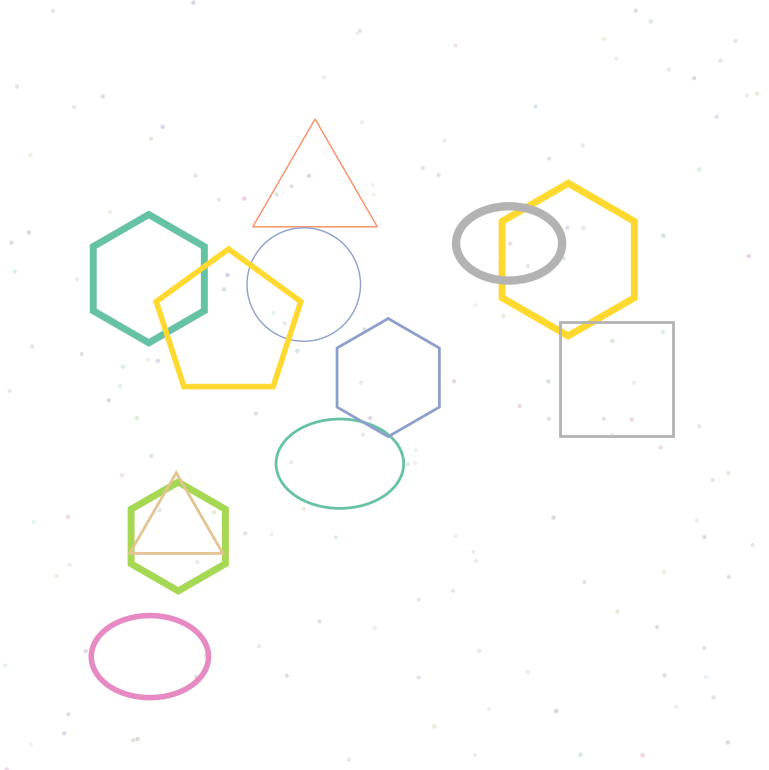[{"shape": "hexagon", "thickness": 2.5, "radius": 0.42, "center": [0.193, 0.638]}, {"shape": "oval", "thickness": 1, "radius": 0.41, "center": [0.441, 0.398]}, {"shape": "triangle", "thickness": 0.5, "radius": 0.47, "center": [0.409, 0.752]}, {"shape": "hexagon", "thickness": 1, "radius": 0.38, "center": [0.504, 0.51]}, {"shape": "circle", "thickness": 0.5, "radius": 0.37, "center": [0.394, 0.631]}, {"shape": "oval", "thickness": 2, "radius": 0.38, "center": [0.195, 0.147]}, {"shape": "hexagon", "thickness": 2.5, "radius": 0.35, "center": [0.231, 0.303]}, {"shape": "hexagon", "thickness": 2.5, "radius": 0.5, "center": [0.738, 0.663]}, {"shape": "pentagon", "thickness": 2, "radius": 0.49, "center": [0.297, 0.578]}, {"shape": "triangle", "thickness": 1, "radius": 0.35, "center": [0.229, 0.316]}, {"shape": "oval", "thickness": 3, "radius": 0.34, "center": [0.661, 0.684]}, {"shape": "square", "thickness": 1, "radius": 0.37, "center": [0.801, 0.508]}]